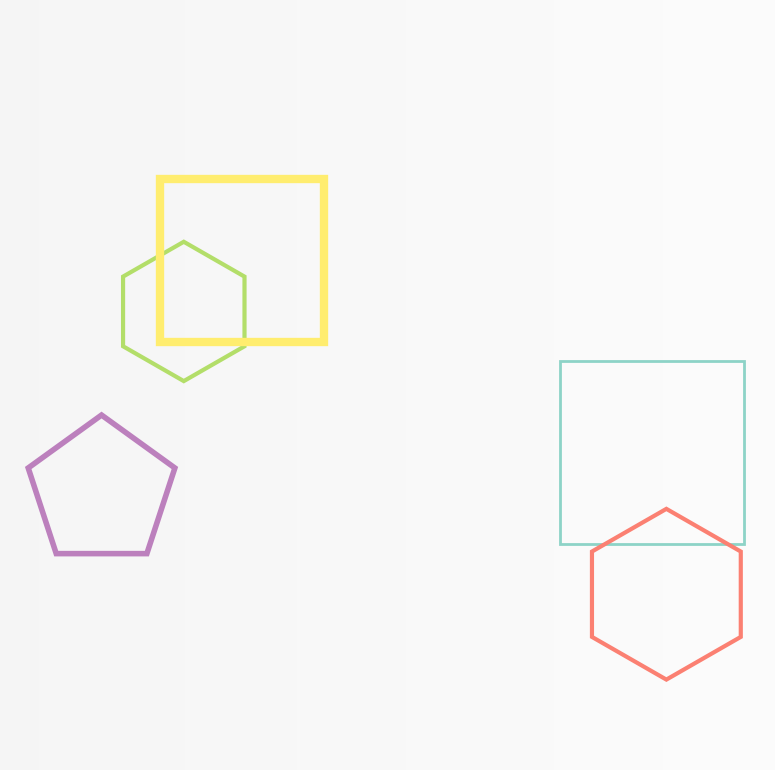[{"shape": "square", "thickness": 1, "radius": 0.59, "center": [0.841, 0.413]}, {"shape": "hexagon", "thickness": 1.5, "radius": 0.55, "center": [0.86, 0.228]}, {"shape": "hexagon", "thickness": 1.5, "radius": 0.45, "center": [0.237, 0.596]}, {"shape": "pentagon", "thickness": 2, "radius": 0.5, "center": [0.131, 0.361]}, {"shape": "square", "thickness": 3, "radius": 0.53, "center": [0.312, 0.662]}]